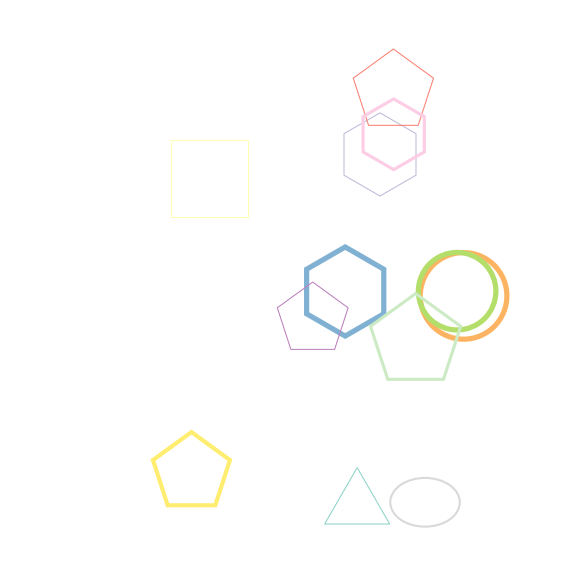[{"shape": "triangle", "thickness": 0.5, "radius": 0.33, "center": [0.618, 0.124]}, {"shape": "square", "thickness": 0.5, "radius": 0.33, "center": [0.362, 0.689]}, {"shape": "hexagon", "thickness": 0.5, "radius": 0.36, "center": [0.658, 0.732]}, {"shape": "pentagon", "thickness": 0.5, "radius": 0.37, "center": [0.681, 0.841]}, {"shape": "hexagon", "thickness": 2.5, "radius": 0.39, "center": [0.598, 0.494]}, {"shape": "circle", "thickness": 2.5, "radius": 0.38, "center": [0.803, 0.487]}, {"shape": "circle", "thickness": 2.5, "radius": 0.34, "center": [0.792, 0.495]}, {"shape": "hexagon", "thickness": 1.5, "radius": 0.31, "center": [0.682, 0.767]}, {"shape": "oval", "thickness": 1, "radius": 0.3, "center": [0.736, 0.129]}, {"shape": "pentagon", "thickness": 0.5, "radius": 0.32, "center": [0.542, 0.446]}, {"shape": "pentagon", "thickness": 1.5, "radius": 0.41, "center": [0.72, 0.409]}, {"shape": "pentagon", "thickness": 2, "radius": 0.35, "center": [0.332, 0.181]}]